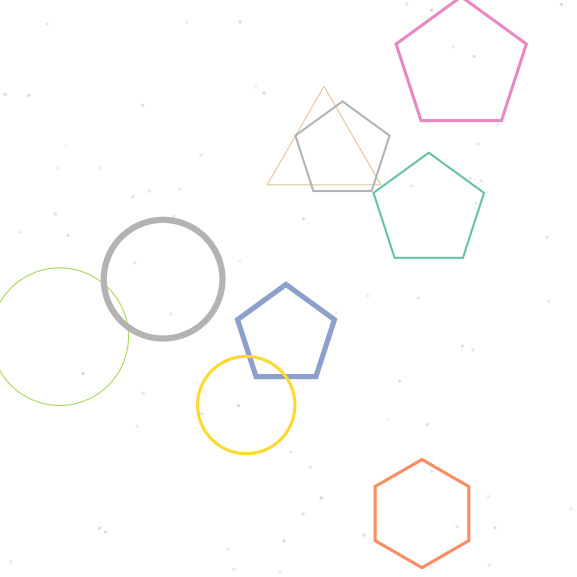[{"shape": "pentagon", "thickness": 1, "radius": 0.5, "center": [0.742, 0.634]}, {"shape": "hexagon", "thickness": 1.5, "radius": 0.47, "center": [0.731, 0.11]}, {"shape": "pentagon", "thickness": 2.5, "radius": 0.44, "center": [0.495, 0.418]}, {"shape": "pentagon", "thickness": 1.5, "radius": 0.59, "center": [0.799, 0.886]}, {"shape": "circle", "thickness": 0.5, "radius": 0.6, "center": [0.103, 0.416]}, {"shape": "circle", "thickness": 1.5, "radius": 0.42, "center": [0.426, 0.298]}, {"shape": "triangle", "thickness": 0.5, "radius": 0.57, "center": [0.561, 0.736]}, {"shape": "circle", "thickness": 3, "radius": 0.51, "center": [0.282, 0.516]}, {"shape": "pentagon", "thickness": 1, "radius": 0.43, "center": [0.593, 0.738]}]